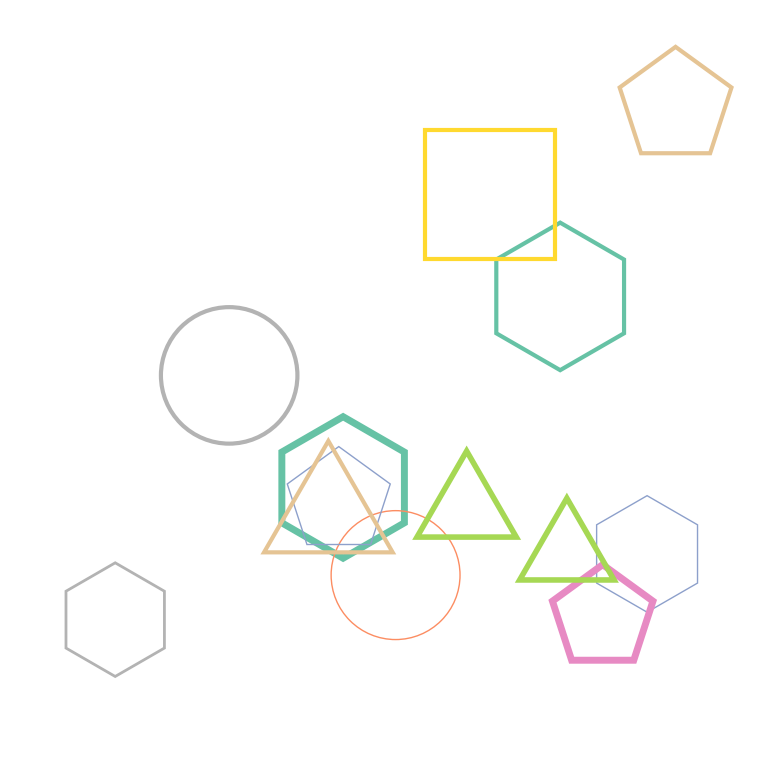[{"shape": "hexagon", "thickness": 1.5, "radius": 0.48, "center": [0.728, 0.615]}, {"shape": "hexagon", "thickness": 2.5, "radius": 0.46, "center": [0.446, 0.367]}, {"shape": "circle", "thickness": 0.5, "radius": 0.42, "center": [0.514, 0.253]}, {"shape": "pentagon", "thickness": 0.5, "radius": 0.35, "center": [0.44, 0.35]}, {"shape": "hexagon", "thickness": 0.5, "radius": 0.38, "center": [0.84, 0.281]}, {"shape": "pentagon", "thickness": 2.5, "radius": 0.34, "center": [0.783, 0.198]}, {"shape": "triangle", "thickness": 2, "radius": 0.35, "center": [0.736, 0.282]}, {"shape": "triangle", "thickness": 2, "radius": 0.37, "center": [0.606, 0.34]}, {"shape": "square", "thickness": 1.5, "radius": 0.42, "center": [0.637, 0.747]}, {"shape": "pentagon", "thickness": 1.5, "radius": 0.38, "center": [0.877, 0.863]}, {"shape": "triangle", "thickness": 1.5, "radius": 0.48, "center": [0.426, 0.331]}, {"shape": "circle", "thickness": 1.5, "radius": 0.44, "center": [0.298, 0.512]}, {"shape": "hexagon", "thickness": 1, "radius": 0.37, "center": [0.15, 0.195]}]